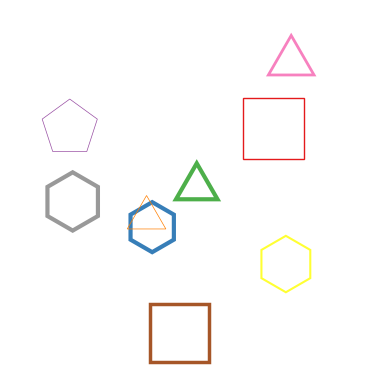[{"shape": "square", "thickness": 1, "radius": 0.4, "center": [0.71, 0.667]}, {"shape": "hexagon", "thickness": 3, "radius": 0.32, "center": [0.395, 0.41]}, {"shape": "triangle", "thickness": 3, "radius": 0.31, "center": [0.511, 0.514]}, {"shape": "pentagon", "thickness": 0.5, "radius": 0.38, "center": [0.181, 0.667]}, {"shape": "triangle", "thickness": 0.5, "radius": 0.29, "center": [0.381, 0.434]}, {"shape": "hexagon", "thickness": 1.5, "radius": 0.37, "center": [0.742, 0.314]}, {"shape": "square", "thickness": 2.5, "radius": 0.38, "center": [0.466, 0.134]}, {"shape": "triangle", "thickness": 2, "radius": 0.34, "center": [0.756, 0.839]}, {"shape": "hexagon", "thickness": 3, "radius": 0.38, "center": [0.189, 0.477]}]